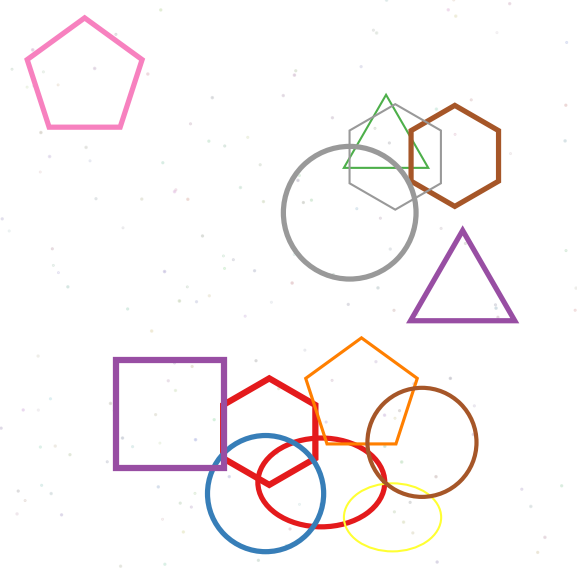[{"shape": "hexagon", "thickness": 3, "radius": 0.46, "center": [0.466, 0.252]}, {"shape": "oval", "thickness": 2.5, "radius": 0.55, "center": [0.556, 0.164]}, {"shape": "circle", "thickness": 2.5, "radius": 0.5, "center": [0.46, 0.144]}, {"shape": "triangle", "thickness": 1, "radius": 0.42, "center": [0.668, 0.751]}, {"shape": "triangle", "thickness": 2.5, "radius": 0.52, "center": [0.801, 0.496]}, {"shape": "square", "thickness": 3, "radius": 0.47, "center": [0.295, 0.283]}, {"shape": "pentagon", "thickness": 1.5, "radius": 0.51, "center": [0.626, 0.313]}, {"shape": "oval", "thickness": 1, "radius": 0.42, "center": [0.68, 0.103]}, {"shape": "circle", "thickness": 2, "radius": 0.47, "center": [0.731, 0.233]}, {"shape": "hexagon", "thickness": 2.5, "radius": 0.44, "center": [0.788, 0.729]}, {"shape": "pentagon", "thickness": 2.5, "radius": 0.52, "center": [0.147, 0.864]}, {"shape": "hexagon", "thickness": 1, "radius": 0.46, "center": [0.684, 0.727]}, {"shape": "circle", "thickness": 2.5, "radius": 0.57, "center": [0.606, 0.631]}]